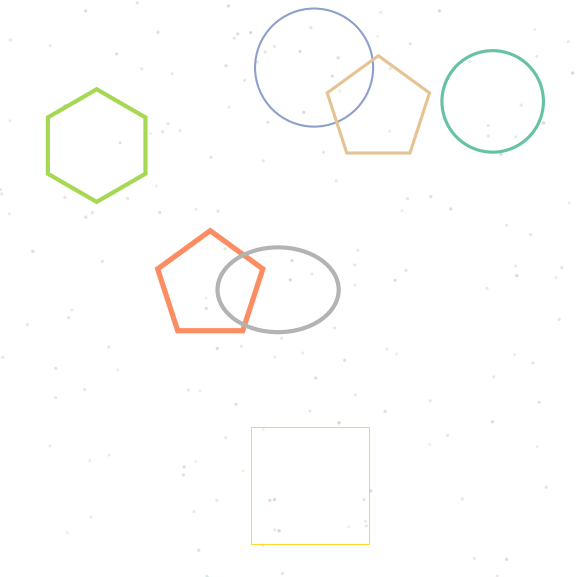[{"shape": "circle", "thickness": 1.5, "radius": 0.44, "center": [0.853, 0.824]}, {"shape": "pentagon", "thickness": 2.5, "radius": 0.48, "center": [0.364, 0.504]}, {"shape": "circle", "thickness": 1, "radius": 0.51, "center": [0.544, 0.882]}, {"shape": "hexagon", "thickness": 2, "radius": 0.49, "center": [0.167, 0.747]}, {"shape": "square", "thickness": 0.5, "radius": 0.51, "center": [0.537, 0.159]}, {"shape": "pentagon", "thickness": 1.5, "radius": 0.47, "center": [0.655, 0.809]}, {"shape": "oval", "thickness": 2, "radius": 0.52, "center": [0.482, 0.497]}]